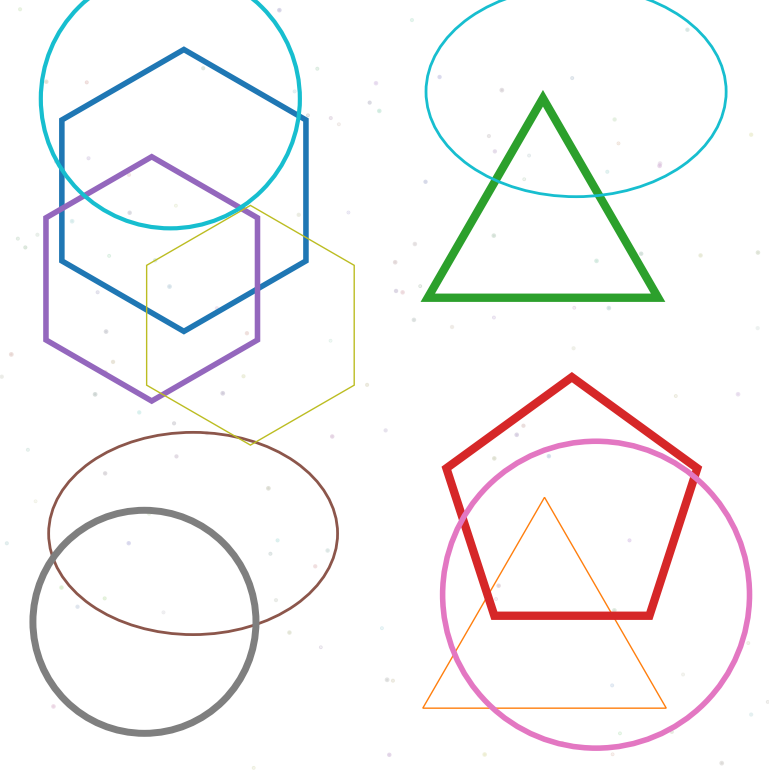[{"shape": "hexagon", "thickness": 2, "radius": 0.92, "center": [0.239, 0.753]}, {"shape": "triangle", "thickness": 0.5, "radius": 0.91, "center": [0.707, 0.172]}, {"shape": "triangle", "thickness": 3, "radius": 0.86, "center": [0.705, 0.7]}, {"shape": "pentagon", "thickness": 3, "radius": 0.86, "center": [0.743, 0.339]}, {"shape": "hexagon", "thickness": 2, "radius": 0.79, "center": [0.197, 0.638]}, {"shape": "oval", "thickness": 1, "radius": 0.94, "center": [0.251, 0.307]}, {"shape": "circle", "thickness": 2, "radius": 1.0, "center": [0.774, 0.228]}, {"shape": "circle", "thickness": 2.5, "radius": 0.72, "center": [0.188, 0.192]}, {"shape": "hexagon", "thickness": 0.5, "radius": 0.78, "center": [0.325, 0.578]}, {"shape": "circle", "thickness": 1.5, "radius": 0.84, "center": [0.221, 0.872]}, {"shape": "oval", "thickness": 1, "radius": 0.97, "center": [0.748, 0.881]}]